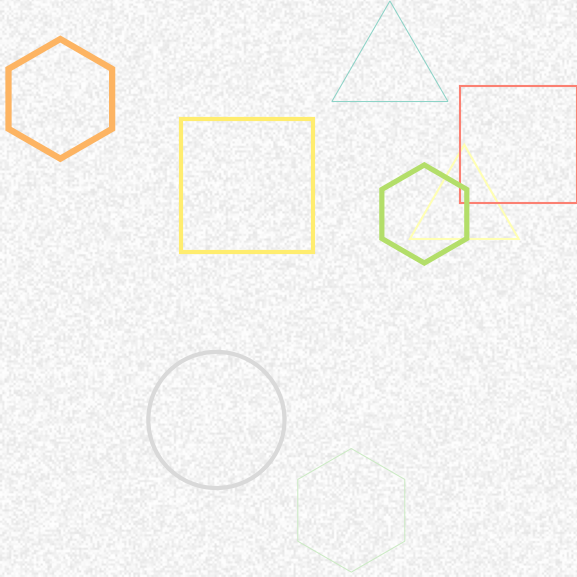[{"shape": "triangle", "thickness": 0.5, "radius": 0.58, "center": [0.675, 0.881]}, {"shape": "triangle", "thickness": 1, "radius": 0.54, "center": [0.804, 0.64]}, {"shape": "square", "thickness": 1, "radius": 0.51, "center": [0.898, 0.748]}, {"shape": "hexagon", "thickness": 3, "radius": 0.52, "center": [0.104, 0.828]}, {"shape": "hexagon", "thickness": 2.5, "radius": 0.42, "center": [0.735, 0.629]}, {"shape": "circle", "thickness": 2, "radius": 0.59, "center": [0.375, 0.272]}, {"shape": "hexagon", "thickness": 0.5, "radius": 0.53, "center": [0.608, 0.115]}, {"shape": "square", "thickness": 2, "radius": 0.57, "center": [0.427, 0.678]}]